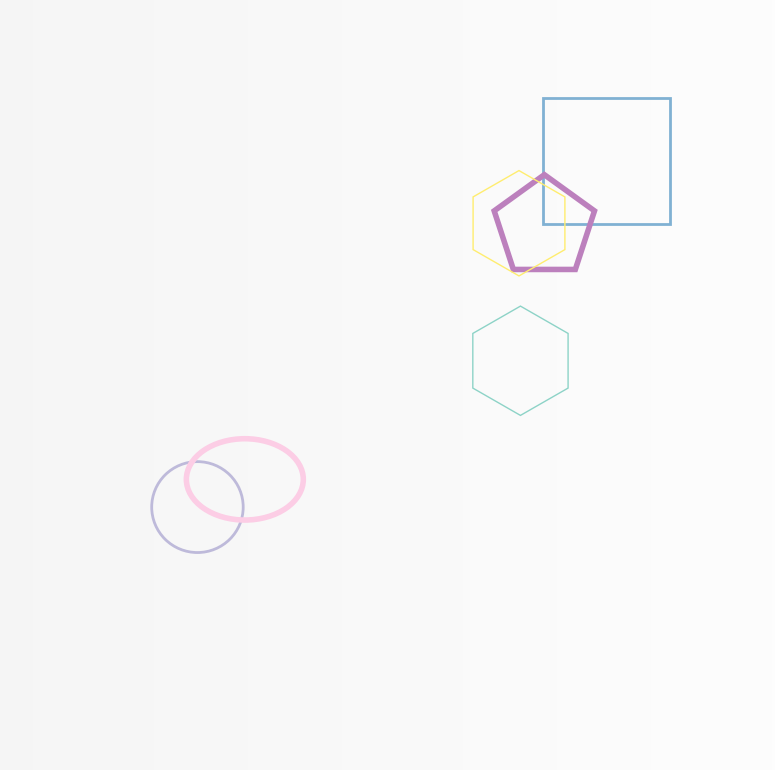[{"shape": "hexagon", "thickness": 0.5, "radius": 0.35, "center": [0.672, 0.531]}, {"shape": "circle", "thickness": 1, "radius": 0.3, "center": [0.255, 0.341]}, {"shape": "square", "thickness": 1, "radius": 0.41, "center": [0.782, 0.79]}, {"shape": "oval", "thickness": 2, "radius": 0.38, "center": [0.316, 0.377]}, {"shape": "pentagon", "thickness": 2, "radius": 0.34, "center": [0.702, 0.705]}, {"shape": "hexagon", "thickness": 0.5, "radius": 0.34, "center": [0.67, 0.71]}]